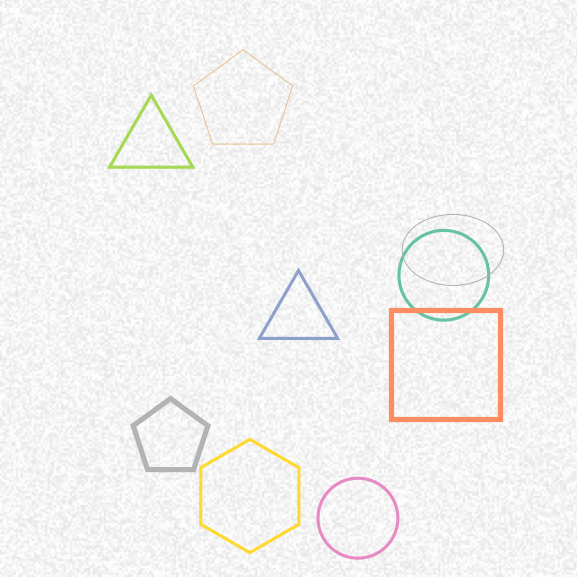[{"shape": "circle", "thickness": 1.5, "radius": 0.39, "center": [0.769, 0.523]}, {"shape": "square", "thickness": 2.5, "radius": 0.47, "center": [0.771, 0.368]}, {"shape": "triangle", "thickness": 1.5, "radius": 0.39, "center": [0.517, 0.452]}, {"shape": "circle", "thickness": 1.5, "radius": 0.35, "center": [0.62, 0.102]}, {"shape": "triangle", "thickness": 1.5, "radius": 0.42, "center": [0.262, 0.751]}, {"shape": "hexagon", "thickness": 1.5, "radius": 0.49, "center": [0.433, 0.14]}, {"shape": "pentagon", "thickness": 0.5, "radius": 0.45, "center": [0.421, 0.823]}, {"shape": "pentagon", "thickness": 2.5, "radius": 0.34, "center": [0.295, 0.241]}, {"shape": "oval", "thickness": 0.5, "radius": 0.44, "center": [0.784, 0.566]}]